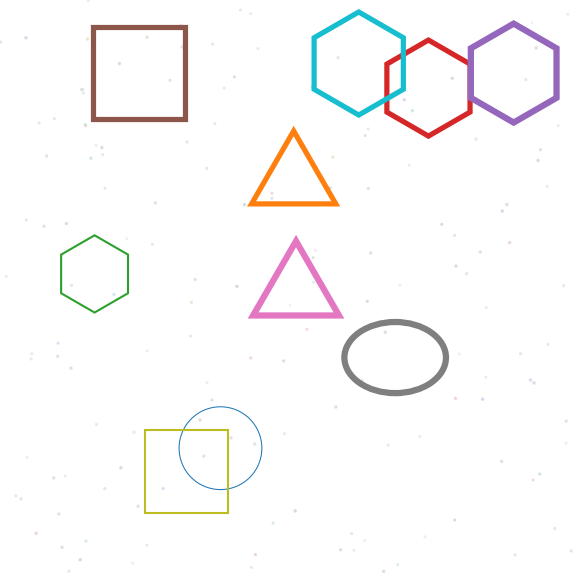[{"shape": "circle", "thickness": 0.5, "radius": 0.36, "center": [0.382, 0.223]}, {"shape": "triangle", "thickness": 2.5, "radius": 0.42, "center": [0.509, 0.688]}, {"shape": "hexagon", "thickness": 1, "radius": 0.33, "center": [0.164, 0.525]}, {"shape": "hexagon", "thickness": 2.5, "radius": 0.42, "center": [0.742, 0.847]}, {"shape": "hexagon", "thickness": 3, "radius": 0.43, "center": [0.889, 0.873]}, {"shape": "square", "thickness": 2.5, "radius": 0.4, "center": [0.24, 0.872]}, {"shape": "triangle", "thickness": 3, "radius": 0.43, "center": [0.513, 0.496]}, {"shape": "oval", "thickness": 3, "radius": 0.44, "center": [0.684, 0.38]}, {"shape": "square", "thickness": 1, "radius": 0.36, "center": [0.323, 0.182]}, {"shape": "hexagon", "thickness": 2.5, "radius": 0.45, "center": [0.621, 0.889]}]